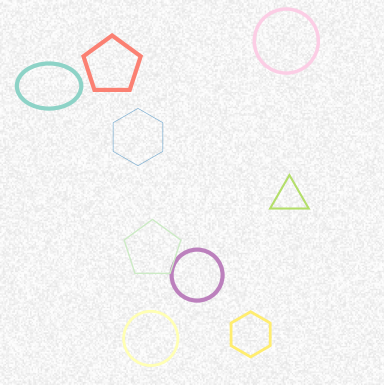[{"shape": "oval", "thickness": 3, "radius": 0.42, "center": [0.127, 0.777]}, {"shape": "circle", "thickness": 2, "radius": 0.35, "center": [0.392, 0.121]}, {"shape": "pentagon", "thickness": 3, "radius": 0.39, "center": [0.291, 0.83]}, {"shape": "hexagon", "thickness": 0.5, "radius": 0.37, "center": [0.358, 0.644]}, {"shape": "triangle", "thickness": 1.5, "radius": 0.29, "center": [0.752, 0.487]}, {"shape": "circle", "thickness": 2.5, "radius": 0.42, "center": [0.744, 0.893]}, {"shape": "circle", "thickness": 3, "radius": 0.33, "center": [0.512, 0.285]}, {"shape": "pentagon", "thickness": 1, "radius": 0.39, "center": [0.396, 0.353]}, {"shape": "hexagon", "thickness": 2, "radius": 0.29, "center": [0.651, 0.132]}]